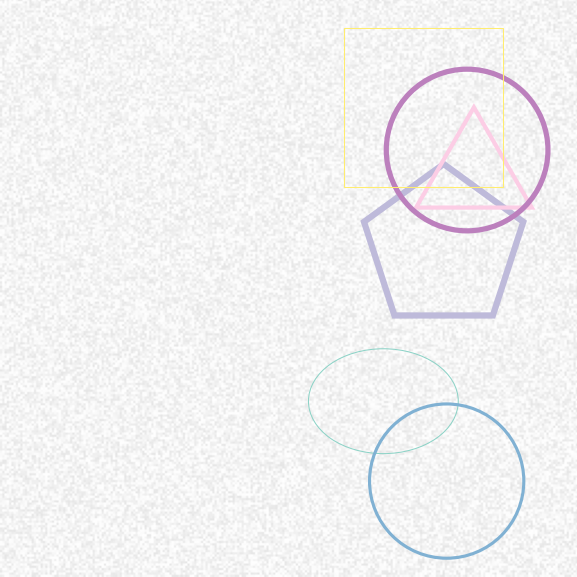[{"shape": "oval", "thickness": 0.5, "radius": 0.65, "center": [0.664, 0.304]}, {"shape": "pentagon", "thickness": 3, "radius": 0.72, "center": [0.768, 0.57]}, {"shape": "circle", "thickness": 1.5, "radius": 0.67, "center": [0.773, 0.166]}, {"shape": "triangle", "thickness": 2, "radius": 0.58, "center": [0.821, 0.698]}, {"shape": "circle", "thickness": 2.5, "radius": 0.7, "center": [0.809, 0.739]}, {"shape": "square", "thickness": 0.5, "radius": 0.69, "center": [0.733, 0.813]}]